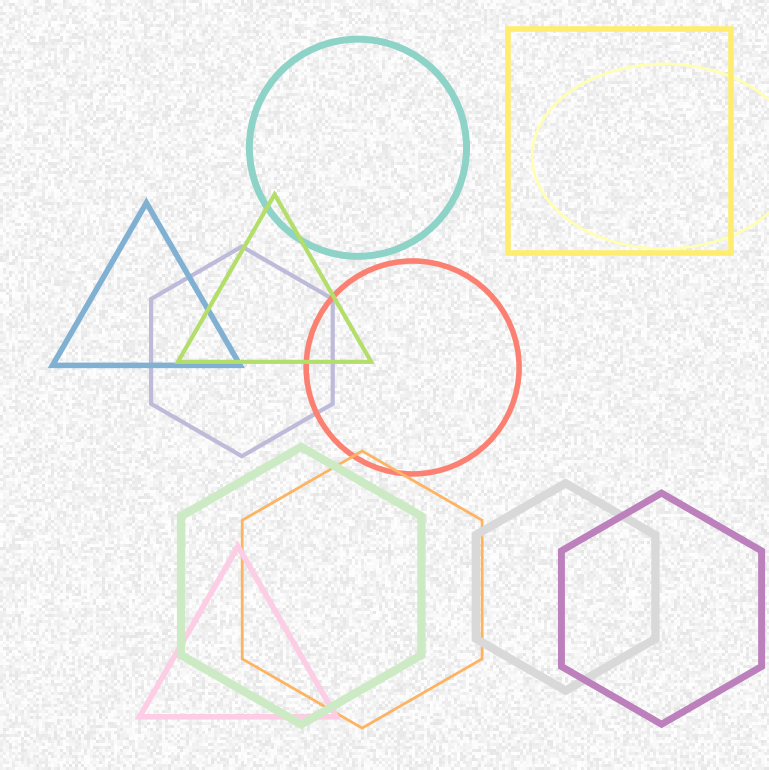[{"shape": "circle", "thickness": 2.5, "radius": 0.71, "center": [0.465, 0.808]}, {"shape": "oval", "thickness": 1, "radius": 0.86, "center": [0.863, 0.797]}, {"shape": "hexagon", "thickness": 1.5, "radius": 0.68, "center": [0.314, 0.544]}, {"shape": "circle", "thickness": 2, "radius": 0.69, "center": [0.536, 0.523]}, {"shape": "triangle", "thickness": 2, "radius": 0.7, "center": [0.19, 0.596]}, {"shape": "hexagon", "thickness": 1, "radius": 0.9, "center": [0.47, 0.234]}, {"shape": "triangle", "thickness": 1.5, "radius": 0.72, "center": [0.357, 0.603]}, {"shape": "triangle", "thickness": 2, "radius": 0.74, "center": [0.309, 0.143]}, {"shape": "hexagon", "thickness": 3, "radius": 0.67, "center": [0.735, 0.238]}, {"shape": "hexagon", "thickness": 2.5, "radius": 0.75, "center": [0.859, 0.21]}, {"shape": "hexagon", "thickness": 3, "radius": 0.9, "center": [0.391, 0.239]}, {"shape": "square", "thickness": 2, "radius": 0.72, "center": [0.805, 0.817]}]